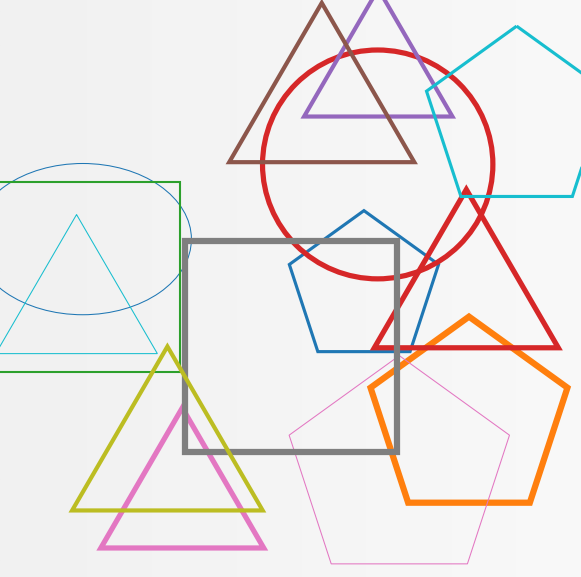[{"shape": "oval", "thickness": 0.5, "radius": 0.94, "center": [0.142, 0.585]}, {"shape": "pentagon", "thickness": 1.5, "radius": 0.67, "center": [0.626, 0.499]}, {"shape": "pentagon", "thickness": 3, "radius": 0.89, "center": [0.807, 0.273]}, {"shape": "square", "thickness": 1, "radius": 0.82, "center": [0.145, 0.519]}, {"shape": "triangle", "thickness": 2.5, "radius": 0.91, "center": [0.802, 0.488]}, {"shape": "circle", "thickness": 2.5, "radius": 0.99, "center": [0.65, 0.714]}, {"shape": "triangle", "thickness": 2, "radius": 0.74, "center": [0.651, 0.871]}, {"shape": "triangle", "thickness": 2, "radius": 0.92, "center": [0.554, 0.81]}, {"shape": "pentagon", "thickness": 0.5, "radius": 1.0, "center": [0.687, 0.184]}, {"shape": "triangle", "thickness": 2.5, "radius": 0.81, "center": [0.314, 0.131]}, {"shape": "square", "thickness": 3, "radius": 0.91, "center": [0.501, 0.399]}, {"shape": "triangle", "thickness": 2, "radius": 0.95, "center": [0.288, 0.21]}, {"shape": "pentagon", "thickness": 1.5, "radius": 0.82, "center": [0.889, 0.791]}, {"shape": "triangle", "thickness": 0.5, "radius": 0.8, "center": [0.132, 0.467]}]